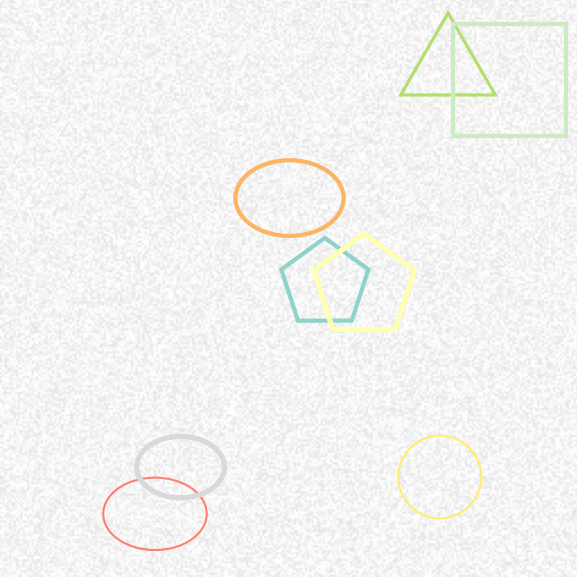[{"shape": "pentagon", "thickness": 2, "radius": 0.4, "center": [0.563, 0.508]}, {"shape": "pentagon", "thickness": 2.5, "radius": 0.46, "center": [0.63, 0.503]}, {"shape": "oval", "thickness": 1, "radius": 0.45, "center": [0.268, 0.109]}, {"shape": "oval", "thickness": 2, "radius": 0.47, "center": [0.501, 0.656]}, {"shape": "triangle", "thickness": 1.5, "radius": 0.47, "center": [0.776, 0.882]}, {"shape": "oval", "thickness": 2.5, "radius": 0.38, "center": [0.313, 0.19]}, {"shape": "square", "thickness": 2, "radius": 0.49, "center": [0.883, 0.86]}, {"shape": "circle", "thickness": 1, "radius": 0.36, "center": [0.762, 0.173]}]